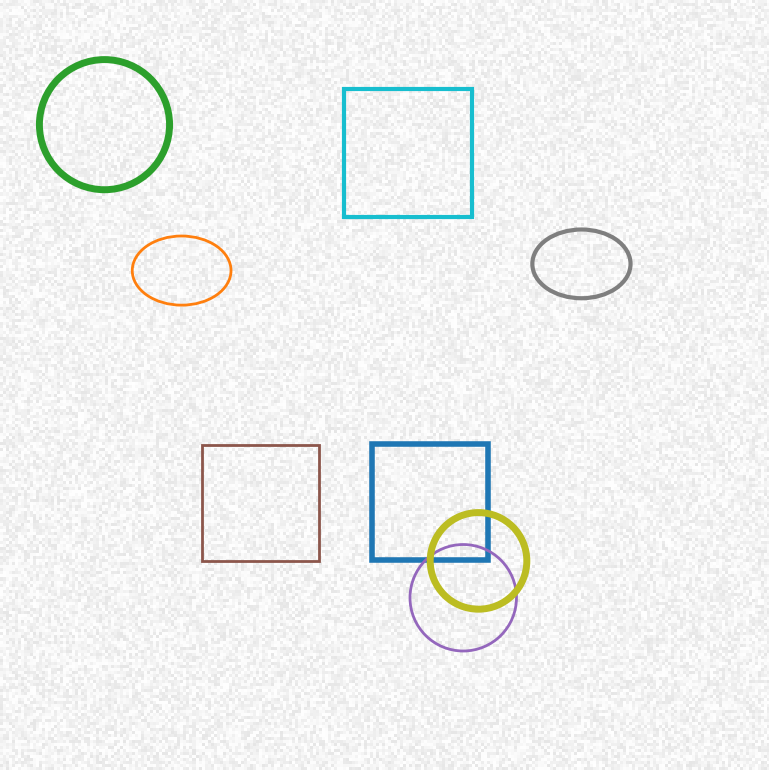[{"shape": "square", "thickness": 2, "radius": 0.38, "center": [0.559, 0.348]}, {"shape": "oval", "thickness": 1, "radius": 0.32, "center": [0.236, 0.649]}, {"shape": "circle", "thickness": 2.5, "radius": 0.42, "center": [0.136, 0.838]}, {"shape": "circle", "thickness": 1, "radius": 0.35, "center": [0.602, 0.224]}, {"shape": "square", "thickness": 1, "radius": 0.38, "center": [0.338, 0.347]}, {"shape": "oval", "thickness": 1.5, "radius": 0.32, "center": [0.755, 0.657]}, {"shape": "circle", "thickness": 2.5, "radius": 0.31, "center": [0.621, 0.272]}, {"shape": "square", "thickness": 1.5, "radius": 0.41, "center": [0.53, 0.802]}]